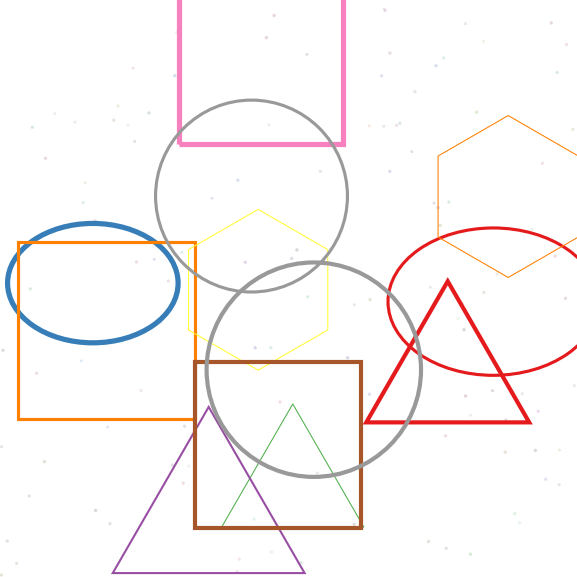[{"shape": "triangle", "thickness": 2, "radius": 0.81, "center": [0.775, 0.349]}, {"shape": "oval", "thickness": 1.5, "radius": 0.91, "center": [0.854, 0.477]}, {"shape": "oval", "thickness": 2.5, "radius": 0.74, "center": [0.161, 0.509]}, {"shape": "triangle", "thickness": 0.5, "radius": 0.71, "center": [0.507, 0.157]}, {"shape": "triangle", "thickness": 1, "radius": 0.96, "center": [0.361, 0.103]}, {"shape": "hexagon", "thickness": 0.5, "radius": 0.7, "center": [0.88, 0.659]}, {"shape": "square", "thickness": 1.5, "radius": 0.77, "center": [0.184, 0.427]}, {"shape": "hexagon", "thickness": 0.5, "radius": 0.7, "center": [0.447, 0.497]}, {"shape": "square", "thickness": 2, "radius": 0.72, "center": [0.481, 0.229]}, {"shape": "square", "thickness": 2.5, "radius": 0.71, "center": [0.452, 0.893]}, {"shape": "circle", "thickness": 2, "radius": 0.93, "center": [0.543, 0.359]}, {"shape": "circle", "thickness": 1.5, "radius": 0.83, "center": [0.436, 0.66]}]